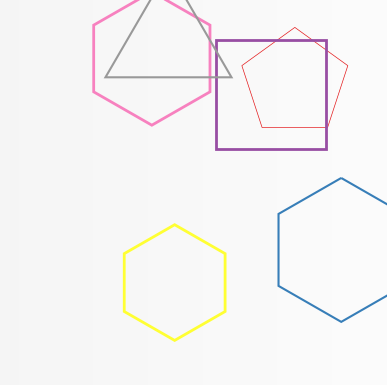[{"shape": "pentagon", "thickness": 0.5, "radius": 0.72, "center": [0.761, 0.785]}, {"shape": "hexagon", "thickness": 1.5, "radius": 0.93, "center": [0.881, 0.351]}, {"shape": "square", "thickness": 2, "radius": 0.71, "center": [0.7, 0.754]}, {"shape": "hexagon", "thickness": 2, "radius": 0.75, "center": [0.451, 0.266]}, {"shape": "hexagon", "thickness": 2, "radius": 0.87, "center": [0.392, 0.848]}, {"shape": "triangle", "thickness": 1.5, "radius": 0.94, "center": [0.435, 0.893]}]